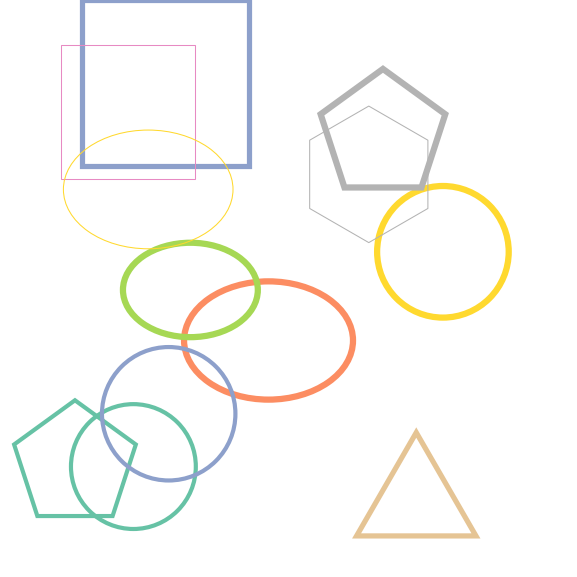[{"shape": "circle", "thickness": 2, "radius": 0.54, "center": [0.231, 0.191]}, {"shape": "pentagon", "thickness": 2, "radius": 0.55, "center": [0.13, 0.195]}, {"shape": "oval", "thickness": 3, "radius": 0.73, "center": [0.465, 0.41]}, {"shape": "circle", "thickness": 2, "radius": 0.58, "center": [0.292, 0.283]}, {"shape": "square", "thickness": 2.5, "radius": 0.72, "center": [0.287, 0.856]}, {"shape": "square", "thickness": 0.5, "radius": 0.58, "center": [0.222, 0.805]}, {"shape": "oval", "thickness": 3, "radius": 0.58, "center": [0.33, 0.497]}, {"shape": "circle", "thickness": 3, "radius": 0.57, "center": [0.767, 0.563]}, {"shape": "oval", "thickness": 0.5, "radius": 0.73, "center": [0.257, 0.671]}, {"shape": "triangle", "thickness": 2.5, "radius": 0.6, "center": [0.721, 0.131]}, {"shape": "hexagon", "thickness": 0.5, "radius": 0.59, "center": [0.639, 0.697]}, {"shape": "pentagon", "thickness": 3, "radius": 0.57, "center": [0.663, 0.766]}]